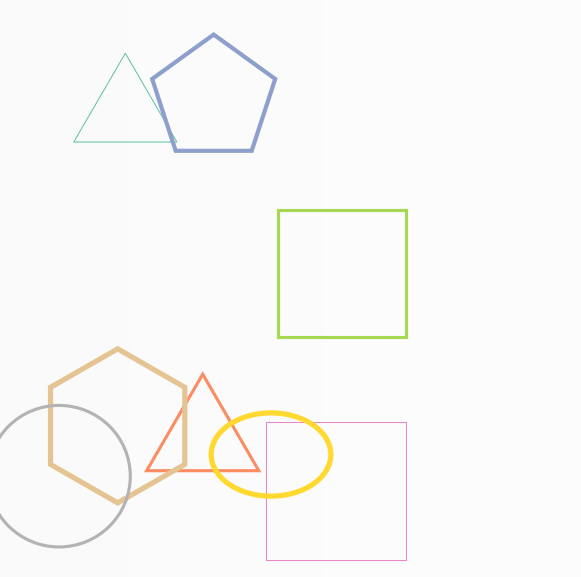[{"shape": "triangle", "thickness": 0.5, "radius": 0.51, "center": [0.216, 0.804]}, {"shape": "triangle", "thickness": 1.5, "radius": 0.56, "center": [0.349, 0.24]}, {"shape": "pentagon", "thickness": 2, "radius": 0.56, "center": [0.368, 0.828]}, {"shape": "square", "thickness": 0.5, "radius": 0.6, "center": [0.578, 0.149]}, {"shape": "square", "thickness": 1.5, "radius": 0.55, "center": [0.588, 0.526]}, {"shape": "oval", "thickness": 2.5, "radius": 0.51, "center": [0.466, 0.212]}, {"shape": "hexagon", "thickness": 2.5, "radius": 0.67, "center": [0.202, 0.262]}, {"shape": "circle", "thickness": 1.5, "radius": 0.61, "center": [0.102, 0.175]}]